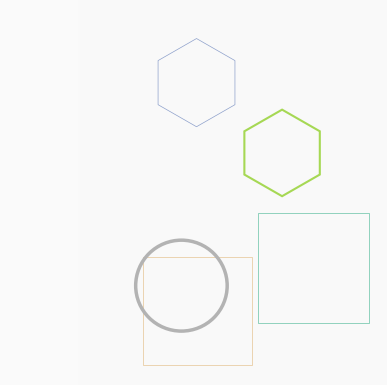[{"shape": "square", "thickness": 0.5, "radius": 0.72, "center": [0.809, 0.305]}, {"shape": "hexagon", "thickness": 0.5, "radius": 0.57, "center": [0.507, 0.785]}, {"shape": "hexagon", "thickness": 1.5, "radius": 0.56, "center": [0.728, 0.603]}, {"shape": "square", "thickness": 0.5, "radius": 0.7, "center": [0.51, 0.193]}, {"shape": "circle", "thickness": 2.5, "radius": 0.59, "center": [0.468, 0.258]}]